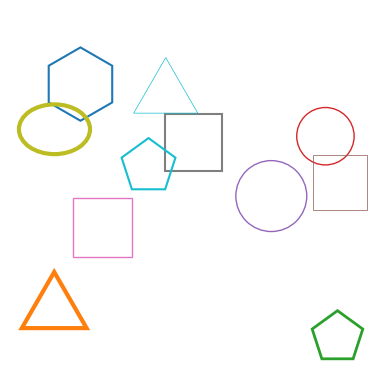[{"shape": "hexagon", "thickness": 1.5, "radius": 0.48, "center": [0.209, 0.782]}, {"shape": "triangle", "thickness": 3, "radius": 0.49, "center": [0.141, 0.196]}, {"shape": "pentagon", "thickness": 2, "radius": 0.35, "center": [0.877, 0.124]}, {"shape": "circle", "thickness": 1, "radius": 0.37, "center": [0.845, 0.646]}, {"shape": "circle", "thickness": 1, "radius": 0.46, "center": [0.705, 0.491]}, {"shape": "square", "thickness": 0.5, "radius": 0.35, "center": [0.884, 0.526]}, {"shape": "square", "thickness": 1, "radius": 0.38, "center": [0.266, 0.408]}, {"shape": "square", "thickness": 1.5, "radius": 0.37, "center": [0.502, 0.63]}, {"shape": "oval", "thickness": 3, "radius": 0.46, "center": [0.142, 0.664]}, {"shape": "triangle", "thickness": 0.5, "radius": 0.48, "center": [0.43, 0.754]}, {"shape": "pentagon", "thickness": 1.5, "radius": 0.37, "center": [0.386, 0.568]}]